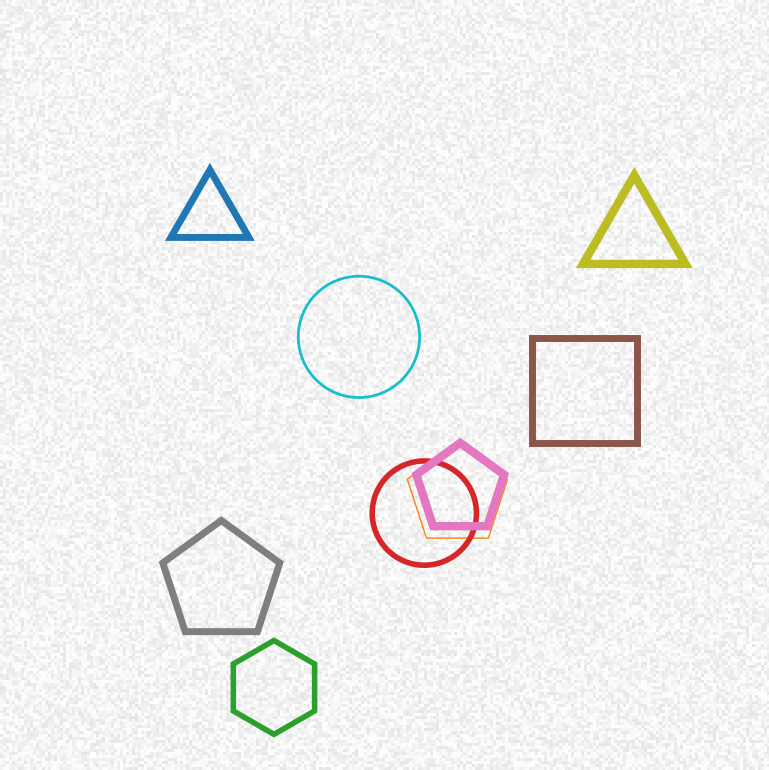[{"shape": "triangle", "thickness": 2.5, "radius": 0.29, "center": [0.273, 0.721]}, {"shape": "pentagon", "thickness": 0.5, "radius": 0.34, "center": [0.594, 0.357]}, {"shape": "hexagon", "thickness": 2, "radius": 0.3, "center": [0.356, 0.107]}, {"shape": "circle", "thickness": 2, "radius": 0.34, "center": [0.551, 0.334]}, {"shape": "square", "thickness": 2.5, "radius": 0.34, "center": [0.759, 0.493]}, {"shape": "pentagon", "thickness": 3, "radius": 0.3, "center": [0.598, 0.365]}, {"shape": "pentagon", "thickness": 2.5, "radius": 0.4, "center": [0.287, 0.244]}, {"shape": "triangle", "thickness": 3, "radius": 0.38, "center": [0.824, 0.696]}, {"shape": "circle", "thickness": 1, "radius": 0.39, "center": [0.466, 0.562]}]